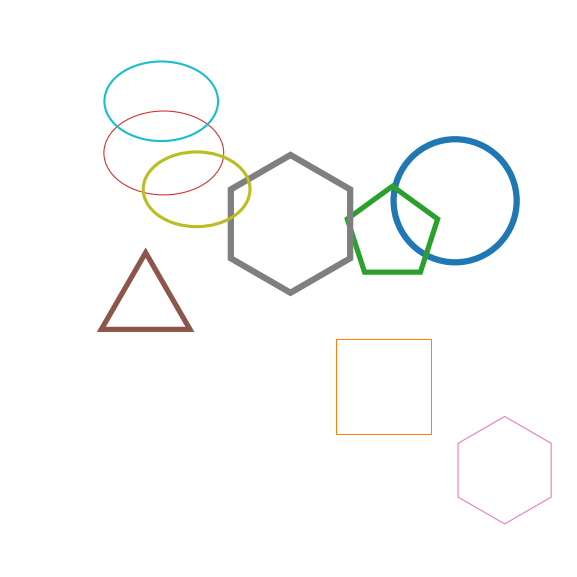[{"shape": "circle", "thickness": 3, "radius": 0.53, "center": [0.788, 0.651]}, {"shape": "square", "thickness": 0.5, "radius": 0.41, "center": [0.664, 0.329]}, {"shape": "pentagon", "thickness": 2.5, "radius": 0.41, "center": [0.68, 0.594]}, {"shape": "oval", "thickness": 0.5, "radius": 0.52, "center": [0.284, 0.734]}, {"shape": "triangle", "thickness": 2.5, "radius": 0.44, "center": [0.252, 0.473]}, {"shape": "hexagon", "thickness": 0.5, "radius": 0.47, "center": [0.874, 0.185]}, {"shape": "hexagon", "thickness": 3, "radius": 0.6, "center": [0.503, 0.611]}, {"shape": "oval", "thickness": 1.5, "radius": 0.46, "center": [0.34, 0.671]}, {"shape": "oval", "thickness": 1, "radius": 0.49, "center": [0.279, 0.824]}]